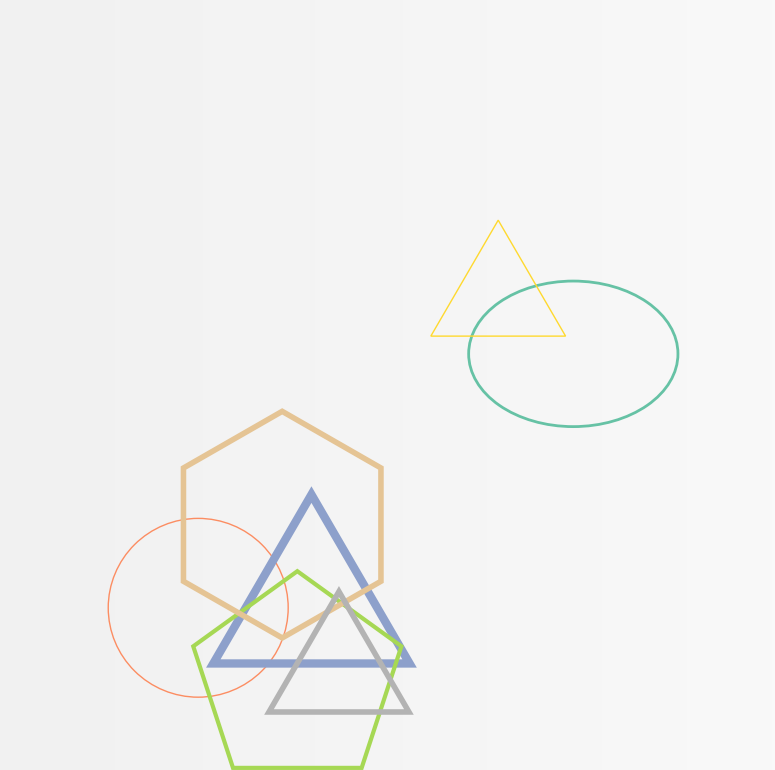[{"shape": "oval", "thickness": 1, "radius": 0.68, "center": [0.74, 0.54]}, {"shape": "circle", "thickness": 0.5, "radius": 0.58, "center": [0.256, 0.211]}, {"shape": "triangle", "thickness": 3, "radius": 0.73, "center": [0.402, 0.211]}, {"shape": "pentagon", "thickness": 1.5, "radius": 0.71, "center": [0.384, 0.117]}, {"shape": "triangle", "thickness": 0.5, "radius": 0.5, "center": [0.643, 0.614]}, {"shape": "hexagon", "thickness": 2, "radius": 0.74, "center": [0.364, 0.319]}, {"shape": "triangle", "thickness": 2, "radius": 0.52, "center": [0.437, 0.127]}]